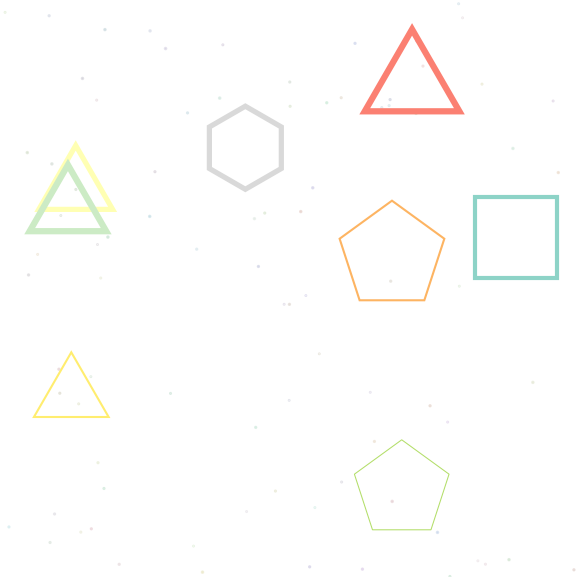[{"shape": "square", "thickness": 2, "radius": 0.35, "center": [0.894, 0.588]}, {"shape": "triangle", "thickness": 2.5, "radius": 0.37, "center": [0.131, 0.673]}, {"shape": "triangle", "thickness": 3, "radius": 0.47, "center": [0.714, 0.854]}, {"shape": "pentagon", "thickness": 1, "radius": 0.48, "center": [0.679, 0.556]}, {"shape": "pentagon", "thickness": 0.5, "radius": 0.43, "center": [0.696, 0.151]}, {"shape": "hexagon", "thickness": 2.5, "radius": 0.36, "center": [0.425, 0.743]}, {"shape": "triangle", "thickness": 3, "radius": 0.38, "center": [0.118, 0.637]}, {"shape": "triangle", "thickness": 1, "radius": 0.37, "center": [0.123, 0.314]}]